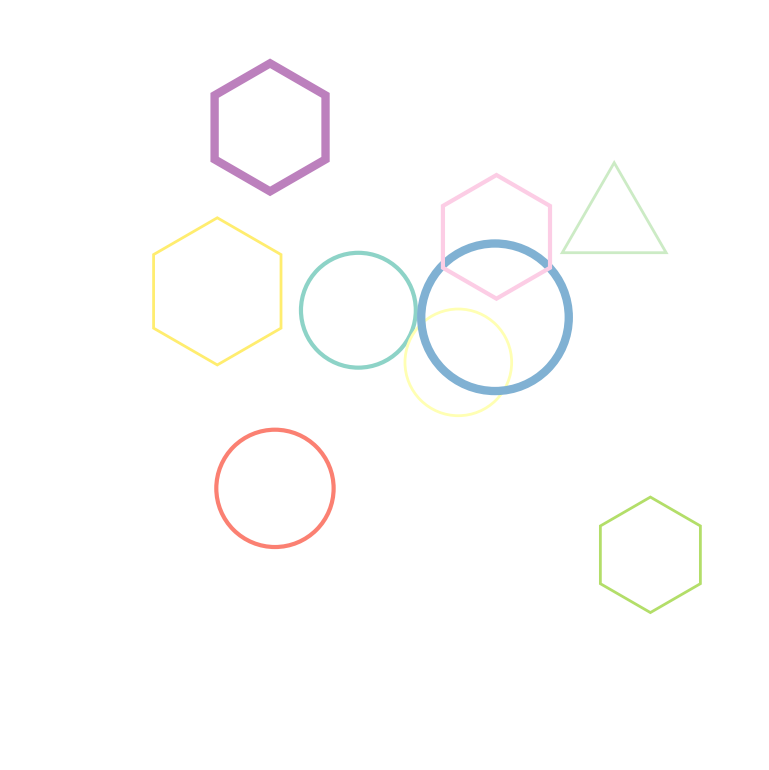[{"shape": "circle", "thickness": 1.5, "radius": 0.37, "center": [0.465, 0.597]}, {"shape": "circle", "thickness": 1, "radius": 0.35, "center": [0.595, 0.529]}, {"shape": "circle", "thickness": 1.5, "radius": 0.38, "center": [0.357, 0.366]}, {"shape": "circle", "thickness": 3, "radius": 0.48, "center": [0.643, 0.588]}, {"shape": "hexagon", "thickness": 1, "radius": 0.37, "center": [0.845, 0.279]}, {"shape": "hexagon", "thickness": 1.5, "radius": 0.4, "center": [0.645, 0.692]}, {"shape": "hexagon", "thickness": 3, "radius": 0.42, "center": [0.351, 0.835]}, {"shape": "triangle", "thickness": 1, "radius": 0.39, "center": [0.798, 0.711]}, {"shape": "hexagon", "thickness": 1, "radius": 0.48, "center": [0.282, 0.622]}]